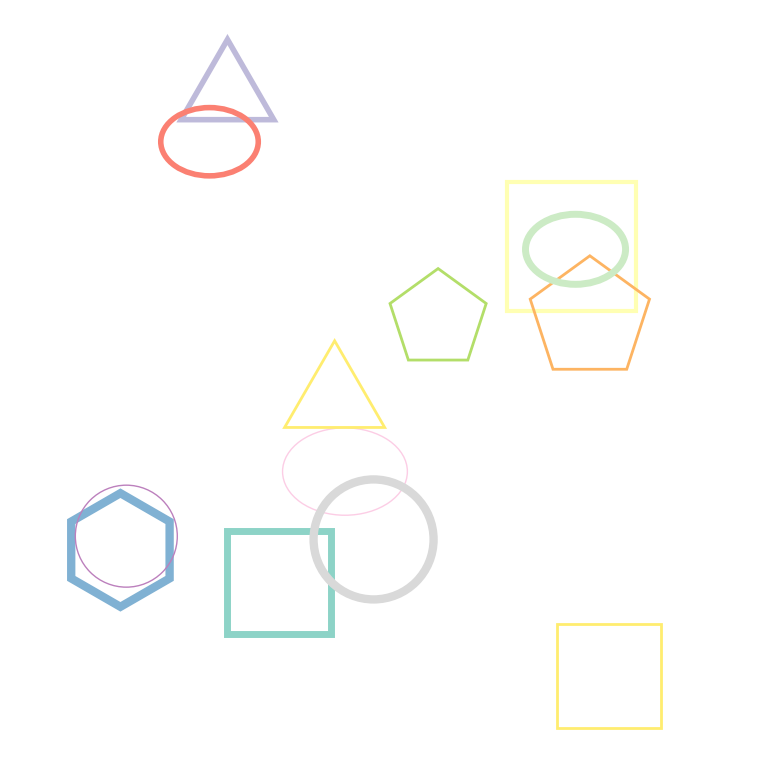[{"shape": "square", "thickness": 2.5, "radius": 0.34, "center": [0.362, 0.244]}, {"shape": "square", "thickness": 1.5, "radius": 0.42, "center": [0.742, 0.679]}, {"shape": "triangle", "thickness": 2, "radius": 0.35, "center": [0.295, 0.879]}, {"shape": "oval", "thickness": 2, "radius": 0.32, "center": [0.272, 0.816]}, {"shape": "hexagon", "thickness": 3, "radius": 0.37, "center": [0.156, 0.286]}, {"shape": "pentagon", "thickness": 1, "radius": 0.41, "center": [0.766, 0.586]}, {"shape": "pentagon", "thickness": 1, "radius": 0.33, "center": [0.569, 0.586]}, {"shape": "oval", "thickness": 0.5, "radius": 0.41, "center": [0.448, 0.388]}, {"shape": "circle", "thickness": 3, "radius": 0.39, "center": [0.485, 0.299]}, {"shape": "circle", "thickness": 0.5, "radius": 0.33, "center": [0.164, 0.304]}, {"shape": "oval", "thickness": 2.5, "radius": 0.32, "center": [0.747, 0.676]}, {"shape": "square", "thickness": 1, "radius": 0.34, "center": [0.791, 0.122]}, {"shape": "triangle", "thickness": 1, "radius": 0.38, "center": [0.435, 0.482]}]